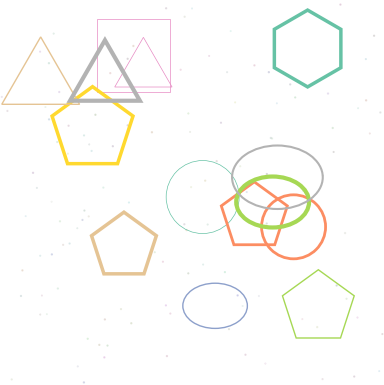[{"shape": "circle", "thickness": 0.5, "radius": 0.47, "center": [0.526, 0.488]}, {"shape": "hexagon", "thickness": 2.5, "radius": 0.5, "center": [0.799, 0.874]}, {"shape": "circle", "thickness": 2, "radius": 0.42, "center": [0.763, 0.411]}, {"shape": "pentagon", "thickness": 2, "radius": 0.45, "center": [0.661, 0.437]}, {"shape": "oval", "thickness": 1, "radius": 0.42, "center": [0.559, 0.206]}, {"shape": "triangle", "thickness": 0.5, "radius": 0.43, "center": [0.372, 0.817]}, {"shape": "square", "thickness": 0.5, "radius": 0.47, "center": [0.346, 0.856]}, {"shape": "oval", "thickness": 3, "radius": 0.47, "center": [0.708, 0.475]}, {"shape": "pentagon", "thickness": 1, "radius": 0.49, "center": [0.827, 0.201]}, {"shape": "pentagon", "thickness": 2.5, "radius": 0.55, "center": [0.24, 0.664]}, {"shape": "triangle", "thickness": 1, "radius": 0.58, "center": [0.106, 0.787]}, {"shape": "pentagon", "thickness": 2.5, "radius": 0.44, "center": [0.322, 0.36]}, {"shape": "triangle", "thickness": 3, "radius": 0.52, "center": [0.273, 0.791]}, {"shape": "oval", "thickness": 1.5, "radius": 0.59, "center": [0.721, 0.54]}]